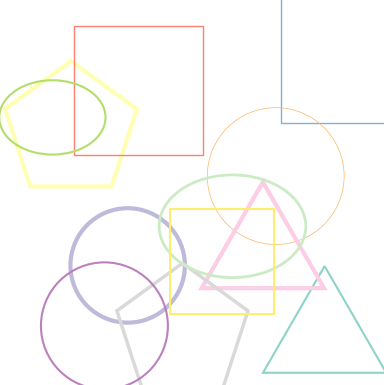[{"shape": "triangle", "thickness": 1.5, "radius": 0.92, "center": [0.843, 0.124]}, {"shape": "pentagon", "thickness": 3, "radius": 0.9, "center": [0.184, 0.661]}, {"shape": "circle", "thickness": 3, "radius": 0.74, "center": [0.332, 0.311]}, {"shape": "square", "thickness": 1, "radius": 0.84, "center": [0.359, 0.765]}, {"shape": "square", "thickness": 1, "radius": 0.82, "center": [0.894, 0.843]}, {"shape": "circle", "thickness": 0.5, "radius": 0.89, "center": [0.716, 0.543]}, {"shape": "oval", "thickness": 1.5, "radius": 0.69, "center": [0.136, 0.695]}, {"shape": "triangle", "thickness": 3, "radius": 0.92, "center": [0.683, 0.343]}, {"shape": "pentagon", "thickness": 2.5, "radius": 0.89, "center": [0.474, 0.137]}, {"shape": "circle", "thickness": 1.5, "radius": 0.82, "center": [0.271, 0.154]}, {"shape": "oval", "thickness": 2, "radius": 0.95, "center": [0.604, 0.412]}, {"shape": "square", "thickness": 1.5, "radius": 0.68, "center": [0.577, 0.321]}]